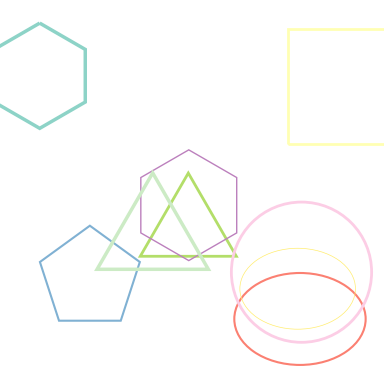[{"shape": "hexagon", "thickness": 2.5, "radius": 0.68, "center": [0.103, 0.803]}, {"shape": "square", "thickness": 2, "radius": 0.75, "center": [0.897, 0.775]}, {"shape": "oval", "thickness": 1.5, "radius": 0.85, "center": [0.779, 0.172]}, {"shape": "pentagon", "thickness": 1.5, "radius": 0.68, "center": [0.233, 0.277]}, {"shape": "triangle", "thickness": 2, "radius": 0.72, "center": [0.489, 0.406]}, {"shape": "circle", "thickness": 2, "radius": 0.91, "center": [0.783, 0.293]}, {"shape": "hexagon", "thickness": 1, "radius": 0.72, "center": [0.49, 0.467]}, {"shape": "triangle", "thickness": 2.5, "radius": 0.83, "center": [0.397, 0.384]}, {"shape": "oval", "thickness": 0.5, "radius": 0.75, "center": [0.773, 0.25]}]